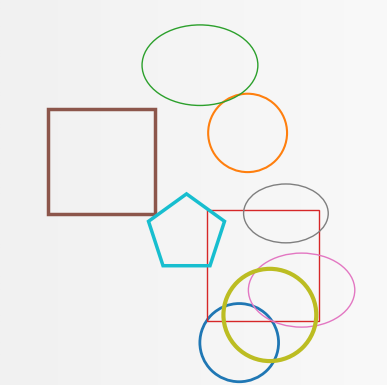[{"shape": "circle", "thickness": 2, "radius": 0.51, "center": [0.617, 0.11]}, {"shape": "circle", "thickness": 1.5, "radius": 0.51, "center": [0.639, 0.655]}, {"shape": "oval", "thickness": 1, "radius": 0.75, "center": [0.516, 0.831]}, {"shape": "square", "thickness": 1, "radius": 0.72, "center": [0.68, 0.311]}, {"shape": "square", "thickness": 2.5, "radius": 0.69, "center": [0.262, 0.581]}, {"shape": "oval", "thickness": 1, "radius": 0.69, "center": [0.778, 0.246]}, {"shape": "oval", "thickness": 1, "radius": 0.55, "center": [0.738, 0.446]}, {"shape": "circle", "thickness": 3, "radius": 0.6, "center": [0.696, 0.182]}, {"shape": "pentagon", "thickness": 2.5, "radius": 0.52, "center": [0.481, 0.393]}]